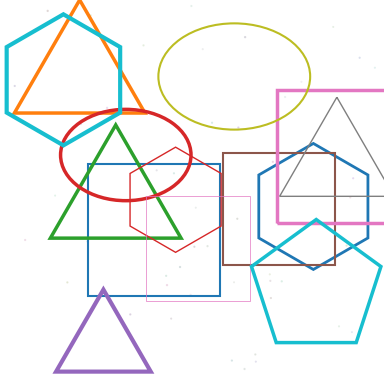[{"shape": "hexagon", "thickness": 2, "radius": 0.82, "center": [0.814, 0.464]}, {"shape": "square", "thickness": 1.5, "radius": 0.85, "center": [0.399, 0.403]}, {"shape": "triangle", "thickness": 2.5, "radius": 0.98, "center": [0.207, 0.804]}, {"shape": "triangle", "thickness": 2.5, "radius": 0.98, "center": [0.301, 0.479]}, {"shape": "hexagon", "thickness": 1, "radius": 0.68, "center": [0.456, 0.481]}, {"shape": "oval", "thickness": 2.5, "radius": 0.85, "center": [0.327, 0.597]}, {"shape": "triangle", "thickness": 3, "radius": 0.71, "center": [0.269, 0.106]}, {"shape": "square", "thickness": 1.5, "radius": 0.72, "center": [0.725, 0.457]}, {"shape": "square", "thickness": 0.5, "radius": 0.68, "center": [0.515, 0.355]}, {"shape": "square", "thickness": 2.5, "radius": 0.86, "center": [0.891, 0.594]}, {"shape": "triangle", "thickness": 1, "radius": 0.86, "center": [0.875, 0.576]}, {"shape": "oval", "thickness": 1.5, "radius": 0.99, "center": [0.608, 0.801]}, {"shape": "hexagon", "thickness": 3, "radius": 0.85, "center": [0.165, 0.793]}, {"shape": "pentagon", "thickness": 2.5, "radius": 0.88, "center": [0.821, 0.253]}]